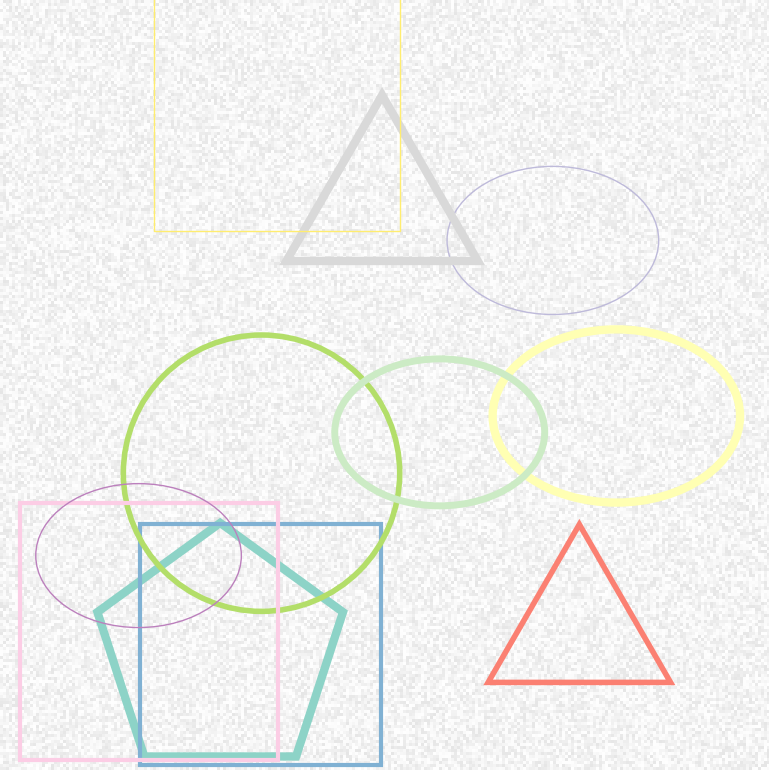[{"shape": "pentagon", "thickness": 3, "radius": 0.84, "center": [0.286, 0.153]}, {"shape": "oval", "thickness": 3, "radius": 0.8, "center": [0.8, 0.46]}, {"shape": "oval", "thickness": 0.5, "radius": 0.69, "center": [0.718, 0.688]}, {"shape": "triangle", "thickness": 2, "radius": 0.68, "center": [0.752, 0.182]}, {"shape": "square", "thickness": 1.5, "radius": 0.78, "center": [0.338, 0.164]}, {"shape": "circle", "thickness": 2, "radius": 0.9, "center": [0.34, 0.385]}, {"shape": "square", "thickness": 1.5, "radius": 0.84, "center": [0.194, 0.18]}, {"shape": "triangle", "thickness": 3, "radius": 0.72, "center": [0.496, 0.733]}, {"shape": "oval", "thickness": 0.5, "radius": 0.67, "center": [0.18, 0.278]}, {"shape": "oval", "thickness": 2.5, "radius": 0.68, "center": [0.571, 0.439]}, {"shape": "square", "thickness": 0.5, "radius": 0.8, "center": [0.36, 0.859]}]